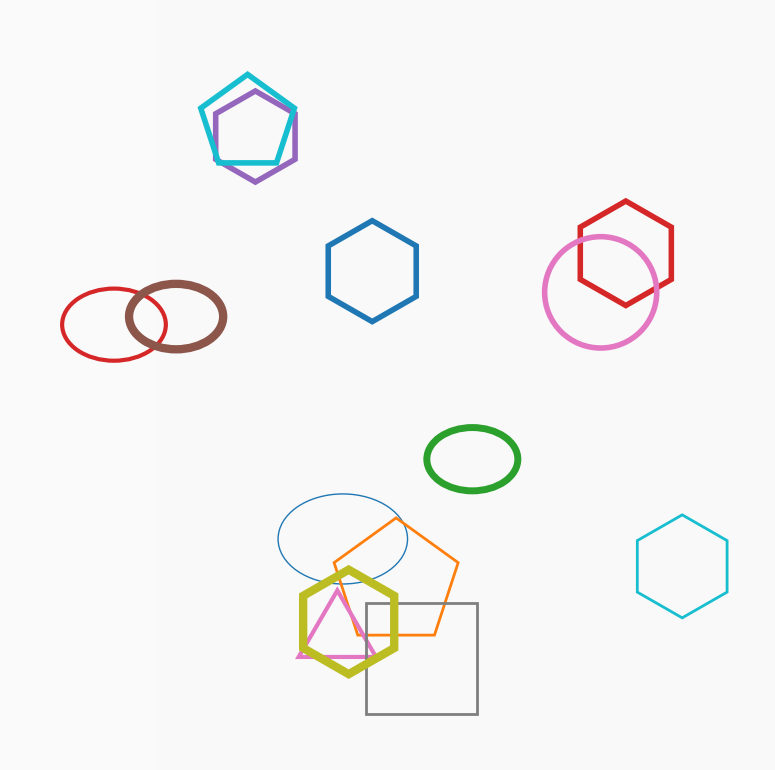[{"shape": "hexagon", "thickness": 2, "radius": 0.33, "center": [0.48, 0.648]}, {"shape": "oval", "thickness": 0.5, "radius": 0.42, "center": [0.442, 0.3]}, {"shape": "pentagon", "thickness": 1, "radius": 0.42, "center": [0.511, 0.243]}, {"shape": "oval", "thickness": 2.5, "radius": 0.29, "center": [0.609, 0.404]}, {"shape": "hexagon", "thickness": 2, "radius": 0.34, "center": [0.807, 0.671]}, {"shape": "oval", "thickness": 1.5, "radius": 0.33, "center": [0.147, 0.578]}, {"shape": "hexagon", "thickness": 2, "radius": 0.3, "center": [0.33, 0.823]}, {"shape": "oval", "thickness": 3, "radius": 0.3, "center": [0.227, 0.589]}, {"shape": "triangle", "thickness": 1.5, "radius": 0.29, "center": [0.435, 0.176]}, {"shape": "circle", "thickness": 2, "radius": 0.36, "center": [0.775, 0.62]}, {"shape": "square", "thickness": 1, "radius": 0.36, "center": [0.544, 0.145]}, {"shape": "hexagon", "thickness": 3, "radius": 0.34, "center": [0.45, 0.192]}, {"shape": "hexagon", "thickness": 1, "radius": 0.33, "center": [0.88, 0.264]}, {"shape": "pentagon", "thickness": 2, "radius": 0.32, "center": [0.319, 0.84]}]